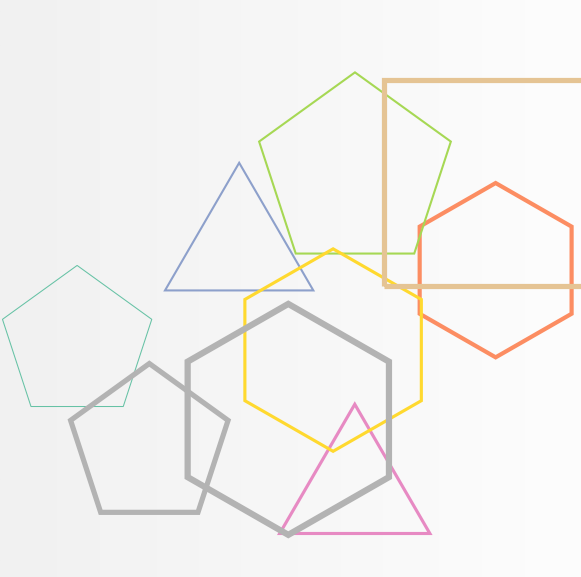[{"shape": "pentagon", "thickness": 0.5, "radius": 0.68, "center": [0.133, 0.404]}, {"shape": "hexagon", "thickness": 2, "radius": 0.75, "center": [0.853, 0.531]}, {"shape": "triangle", "thickness": 1, "radius": 0.74, "center": [0.411, 0.57]}, {"shape": "triangle", "thickness": 1.5, "radius": 0.75, "center": [0.61, 0.15]}, {"shape": "pentagon", "thickness": 1, "radius": 0.87, "center": [0.611, 0.7]}, {"shape": "hexagon", "thickness": 1.5, "radius": 0.88, "center": [0.573, 0.393]}, {"shape": "square", "thickness": 2.5, "radius": 0.89, "center": [0.838, 0.682]}, {"shape": "hexagon", "thickness": 3, "radius": 1.0, "center": [0.496, 0.273]}, {"shape": "pentagon", "thickness": 2.5, "radius": 0.71, "center": [0.257, 0.227]}]